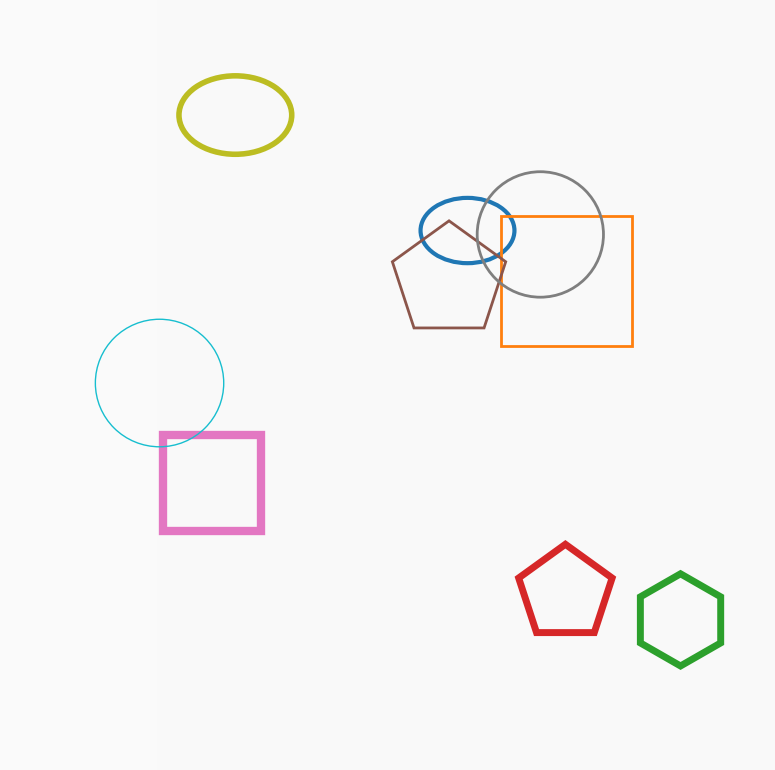[{"shape": "oval", "thickness": 1.5, "radius": 0.3, "center": [0.603, 0.701]}, {"shape": "square", "thickness": 1, "radius": 0.43, "center": [0.731, 0.635]}, {"shape": "hexagon", "thickness": 2.5, "radius": 0.3, "center": [0.878, 0.195]}, {"shape": "pentagon", "thickness": 2.5, "radius": 0.32, "center": [0.73, 0.23]}, {"shape": "pentagon", "thickness": 1, "radius": 0.38, "center": [0.579, 0.636]}, {"shape": "square", "thickness": 3, "radius": 0.31, "center": [0.274, 0.373]}, {"shape": "circle", "thickness": 1, "radius": 0.41, "center": [0.697, 0.696]}, {"shape": "oval", "thickness": 2, "radius": 0.36, "center": [0.304, 0.851]}, {"shape": "circle", "thickness": 0.5, "radius": 0.41, "center": [0.206, 0.503]}]